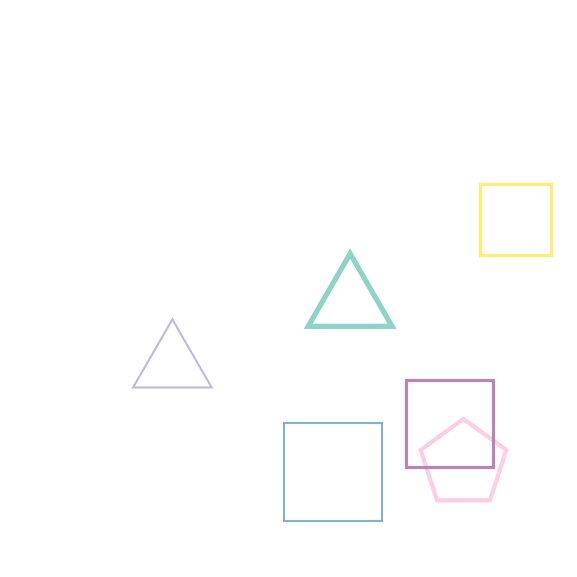[{"shape": "triangle", "thickness": 2.5, "radius": 0.42, "center": [0.606, 0.476]}, {"shape": "triangle", "thickness": 1, "radius": 0.39, "center": [0.298, 0.368]}, {"shape": "square", "thickness": 1, "radius": 0.42, "center": [0.576, 0.182]}, {"shape": "pentagon", "thickness": 2, "radius": 0.39, "center": [0.803, 0.196]}, {"shape": "square", "thickness": 1.5, "radius": 0.38, "center": [0.779, 0.266]}, {"shape": "square", "thickness": 1.5, "radius": 0.31, "center": [0.892, 0.619]}]